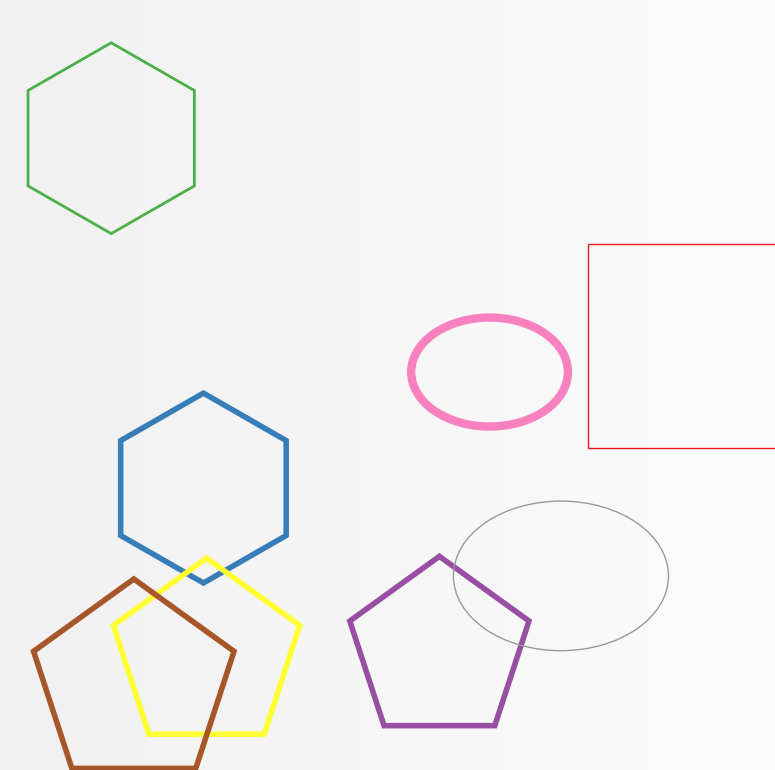[{"shape": "square", "thickness": 0.5, "radius": 0.66, "center": [0.892, 0.551]}, {"shape": "hexagon", "thickness": 2, "radius": 0.62, "center": [0.263, 0.366]}, {"shape": "hexagon", "thickness": 1, "radius": 0.62, "center": [0.143, 0.821]}, {"shape": "pentagon", "thickness": 2, "radius": 0.61, "center": [0.567, 0.156]}, {"shape": "pentagon", "thickness": 2, "radius": 0.63, "center": [0.267, 0.149]}, {"shape": "pentagon", "thickness": 2, "radius": 0.68, "center": [0.173, 0.112]}, {"shape": "oval", "thickness": 3, "radius": 0.51, "center": [0.632, 0.517]}, {"shape": "oval", "thickness": 0.5, "radius": 0.69, "center": [0.724, 0.252]}]